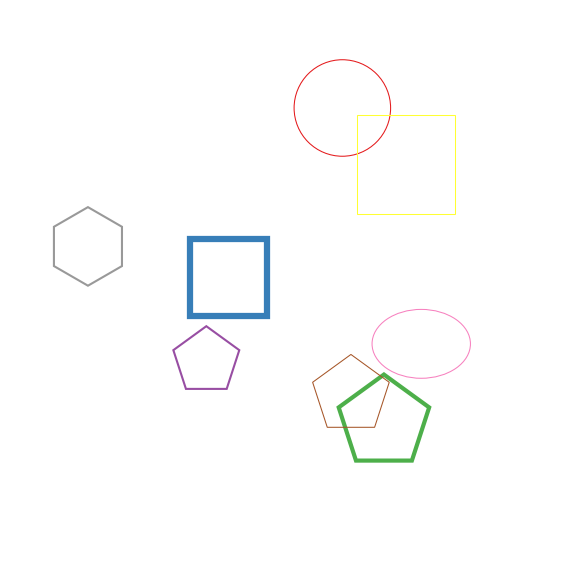[{"shape": "circle", "thickness": 0.5, "radius": 0.42, "center": [0.593, 0.812]}, {"shape": "square", "thickness": 3, "radius": 0.33, "center": [0.395, 0.519]}, {"shape": "pentagon", "thickness": 2, "radius": 0.41, "center": [0.665, 0.268]}, {"shape": "pentagon", "thickness": 1, "radius": 0.3, "center": [0.357, 0.374]}, {"shape": "square", "thickness": 0.5, "radius": 0.43, "center": [0.702, 0.714]}, {"shape": "pentagon", "thickness": 0.5, "radius": 0.35, "center": [0.608, 0.316]}, {"shape": "oval", "thickness": 0.5, "radius": 0.43, "center": [0.729, 0.404]}, {"shape": "hexagon", "thickness": 1, "radius": 0.34, "center": [0.152, 0.572]}]